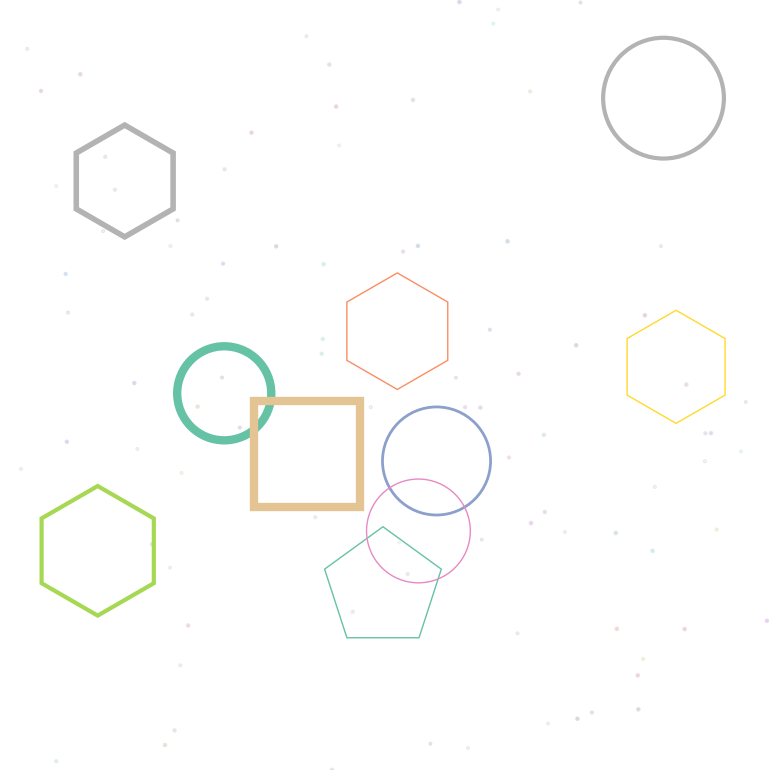[{"shape": "circle", "thickness": 3, "radius": 0.31, "center": [0.291, 0.489]}, {"shape": "pentagon", "thickness": 0.5, "radius": 0.4, "center": [0.497, 0.236]}, {"shape": "hexagon", "thickness": 0.5, "radius": 0.38, "center": [0.516, 0.57]}, {"shape": "circle", "thickness": 1, "radius": 0.35, "center": [0.567, 0.401]}, {"shape": "circle", "thickness": 0.5, "radius": 0.34, "center": [0.543, 0.31]}, {"shape": "hexagon", "thickness": 1.5, "radius": 0.42, "center": [0.127, 0.285]}, {"shape": "hexagon", "thickness": 0.5, "radius": 0.37, "center": [0.878, 0.524]}, {"shape": "square", "thickness": 3, "radius": 0.34, "center": [0.398, 0.411]}, {"shape": "hexagon", "thickness": 2, "radius": 0.36, "center": [0.162, 0.765]}, {"shape": "circle", "thickness": 1.5, "radius": 0.39, "center": [0.862, 0.873]}]